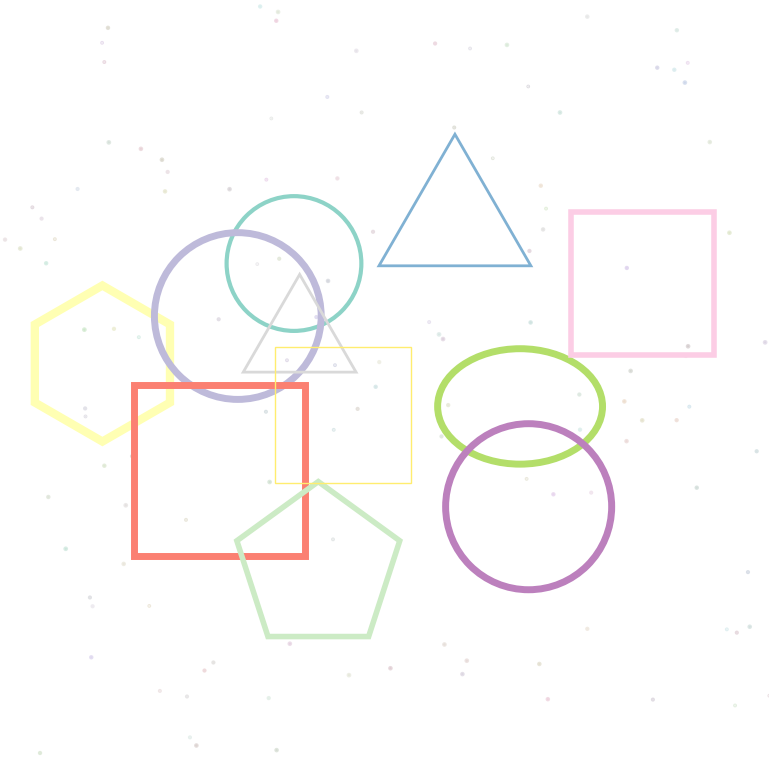[{"shape": "circle", "thickness": 1.5, "radius": 0.44, "center": [0.382, 0.658]}, {"shape": "hexagon", "thickness": 3, "radius": 0.51, "center": [0.133, 0.528]}, {"shape": "circle", "thickness": 2.5, "radius": 0.54, "center": [0.309, 0.59]}, {"shape": "square", "thickness": 2.5, "radius": 0.56, "center": [0.285, 0.389]}, {"shape": "triangle", "thickness": 1, "radius": 0.57, "center": [0.591, 0.712]}, {"shape": "oval", "thickness": 2.5, "radius": 0.54, "center": [0.675, 0.472]}, {"shape": "square", "thickness": 2, "radius": 0.46, "center": [0.834, 0.632]}, {"shape": "triangle", "thickness": 1, "radius": 0.42, "center": [0.389, 0.559]}, {"shape": "circle", "thickness": 2.5, "radius": 0.54, "center": [0.687, 0.342]}, {"shape": "pentagon", "thickness": 2, "radius": 0.56, "center": [0.413, 0.263]}, {"shape": "square", "thickness": 0.5, "radius": 0.44, "center": [0.446, 0.461]}]